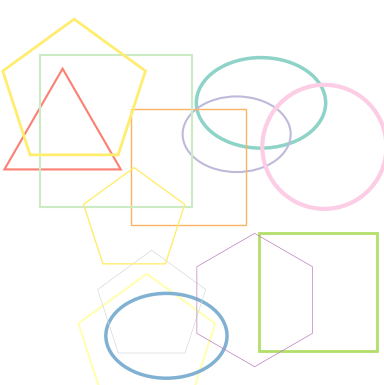[{"shape": "oval", "thickness": 2.5, "radius": 0.84, "center": [0.678, 0.733]}, {"shape": "pentagon", "thickness": 1.5, "radius": 0.93, "center": [0.381, 0.102]}, {"shape": "oval", "thickness": 1.5, "radius": 0.7, "center": [0.615, 0.651]}, {"shape": "triangle", "thickness": 1.5, "radius": 0.87, "center": [0.163, 0.647]}, {"shape": "oval", "thickness": 2.5, "radius": 0.79, "center": [0.432, 0.128]}, {"shape": "square", "thickness": 1, "radius": 0.75, "center": [0.49, 0.566]}, {"shape": "square", "thickness": 2, "radius": 0.76, "center": [0.826, 0.241]}, {"shape": "circle", "thickness": 3, "radius": 0.81, "center": [0.843, 0.619]}, {"shape": "pentagon", "thickness": 0.5, "radius": 0.74, "center": [0.394, 0.203]}, {"shape": "hexagon", "thickness": 0.5, "radius": 0.87, "center": [0.661, 0.221]}, {"shape": "square", "thickness": 1.5, "radius": 0.99, "center": [0.302, 0.661]}, {"shape": "pentagon", "thickness": 1, "radius": 0.69, "center": [0.348, 0.426]}, {"shape": "pentagon", "thickness": 2, "radius": 0.97, "center": [0.193, 0.755]}]